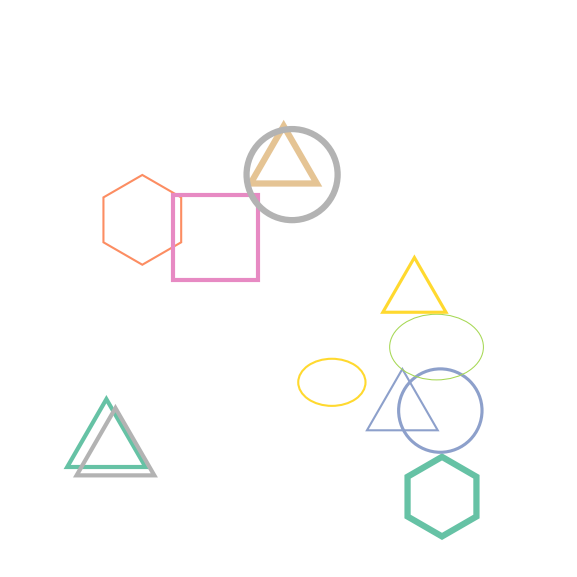[{"shape": "hexagon", "thickness": 3, "radius": 0.34, "center": [0.765, 0.139]}, {"shape": "triangle", "thickness": 2, "radius": 0.39, "center": [0.184, 0.23]}, {"shape": "hexagon", "thickness": 1, "radius": 0.39, "center": [0.246, 0.618]}, {"shape": "triangle", "thickness": 1, "radius": 0.35, "center": [0.697, 0.289]}, {"shape": "circle", "thickness": 1.5, "radius": 0.36, "center": [0.762, 0.288]}, {"shape": "square", "thickness": 2, "radius": 0.37, "center": [0.373, 0.587]}, {"shape": "oval", "thickness": 0.5, "radius": 0.41, "center": [0.756, 0.398]}, {"shape": "oval", "thickness": 1, "radius": 0.29, "center": [0.575, 0.337]}, {"shape": "triangle", "thickness": 1.5, "radius": 0.32, "center": [0.718, 0.49]}, {"shape": "triangle", "thickness": 3, "radius": 0.33, "center": [0.491, 0.715]}, {"shape": "circle", "thickness": 3, "radius": 0.39, "center": [0.506, 0.697]}, {"shape": "triangle", "thickness": 2, "radius": 0.39, "center": [0.2, 0.215]}]